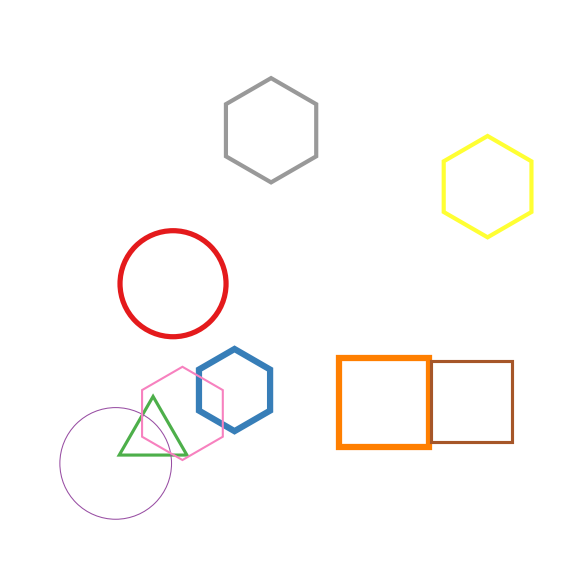[{"shape": "circle", "thickness": 2.5, "radius": 0.46, "center": [0.3, 0.508]}, {"shape": "hexagon", "thickness": 3, "radius": 0.36, "center": [0.406, 0.324]}, {"shape": "triangle", "thickness": 1.5, "radius": 0.34, "center": [0.265, 0.245]}, {"shape": "circle", "thickness": 0.5, "radius": 0.48, "center": [0.2, 0.197]}, {"shape": "square", "thickness": 3, "radius": 0.39, "center": [0.665, 0.302]}, {"shape": "hexagon", "thickness": 2, "radius": 0.44, "center": [0.844, 0.676]}, {"shape": "square", "thickness": 1.5, "radius": 0.35, "center": [0.817, 0.304]}, {"shape": "hexagon", "thickness": 1, "radius": 0.4, "center": [0.316, 0.283]}, {"shape": "hexagon", "thickness": 2, "radius": 0.45, "center": [0.469, 0.774]}]